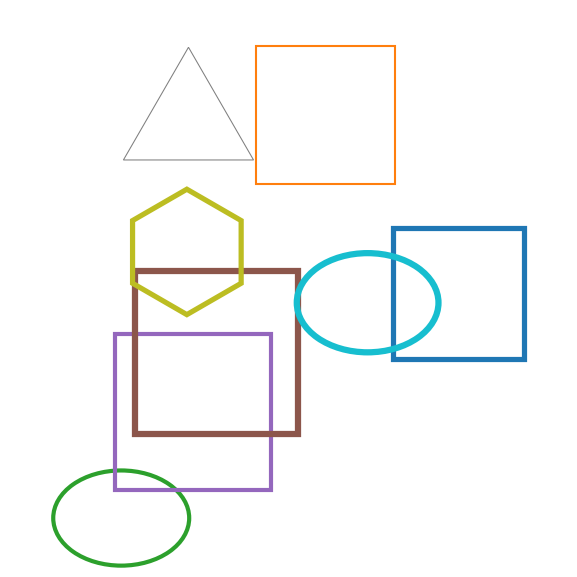[{"shape": "square", "thickness": 2.5, "radius": 0.57, "center": [0.793, 0.491]}, {"shape": "square", "thickness": 1, "radius": 0.6, "center": [0.564, 0.8]}, {"shape": "oval", "thickness": 2, "radius": 0.59, "center": [0.21, 0.102]}, {"shape": "square", "thickness": 2, "radius": 0.67, "center": [0.334, 0.286]}, {"shape": "square", "thickness": 3, "radius": 0.71, "center": [0.375, 0.388]}, {"shape": "triangle", "thickness": 0.5, "radius": 0.65, "center": [0.326, 0.787]}, {"shape": "hexagon", "thickness": 2.5, "radius": 0.54, "center": [0.324, 0.563]}, {"shape": "oval", "thickness": 3, "radius": 0.61, "center": [0.637, 0.475]}]